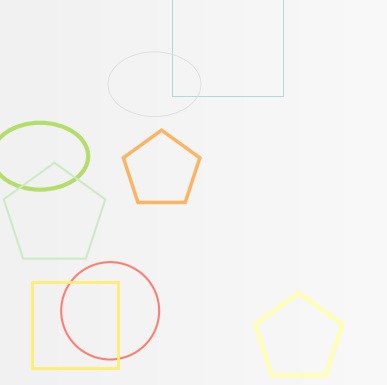[{"shape": "square", "thickness": 0.5, "radius": 0.72, "center": [0.587, 0.895]}, {"shape": "pentagon", "thickness": 3, "radius": 0.59, "center": [0.771, 0.121]}, {"shape": "circle", "thickness": 1.5, "radius": 0.63, "center": [0.284, 0.193]}, {"shape": "pentagon", "thickness": 2.5, "radius": 0.52, "center": [0.417, 0.558]}, {"shape": "oval", "thickness": 3, "radius": 0.62, "center": [0.103, 0.594]}, {"shape": "oval", "thickness": 0.5, "radius": 0.6, "center": [0.399, 0.781]}, {"shape": "pentagon", "thickness": 1.5, "radius": 0.69, "center": [0.141, 0.44]}, {"shape": "square", "thickness": 2, "radius": 0.56, "center": [0.194, 0.156]}]